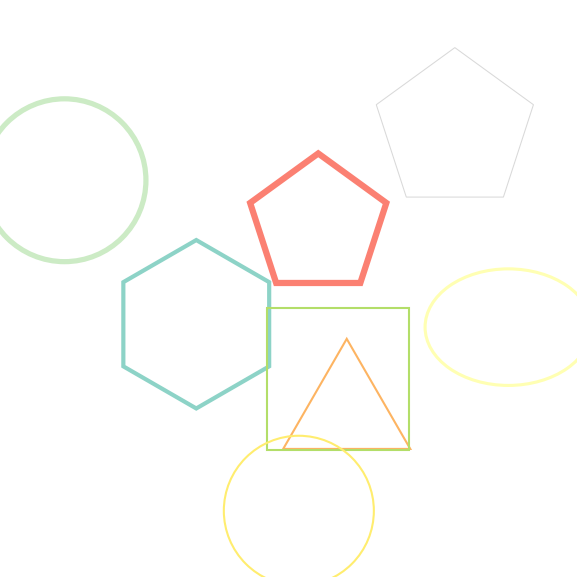[{"shape": "hexagon", "thickness": 2, "radius": 0.73, "center": [0.34, 0.438]}, {"shape": "oval", "thickness": 1.5, "radius": 0.72, "center": [0.88, 0.433]}, {"shape": "pentagon", "thickness": 3, "radius": 0.62, "center": [0.551, 0.609]}, {"shape": "triangle", "thickness": 1, "radius": 0.64, "center": [0.6, 0.285]}, {"shape": "square", "thickness": 1, "radius": 0.62, "center": [0.586, 0.342]}, {"shape": "pentagon", "thickness": 0.5, "radius": 0.72, "center": [0.788, 0.774]}, {"shape": "circle", "thickness": 2.5, "radius": 0.7, "center": [0.112, 0.687]}, {"shape": "circle", "thickness": 1, "radius": 0.65, "center": [0.517, 0.115]}]